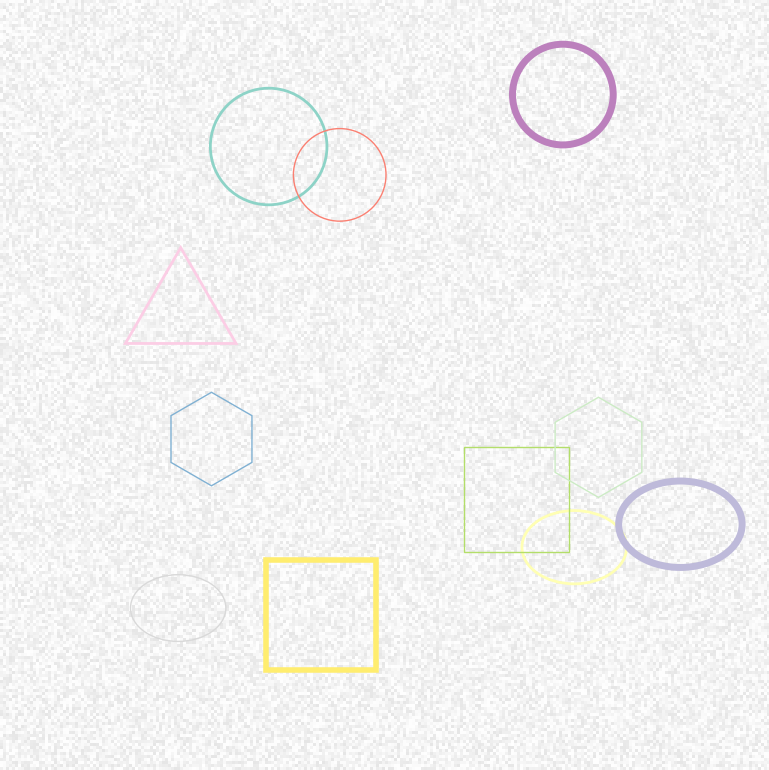[{"shape": "circle", "thickness": 1, "radius": 0.38, "center": [0.349, 0.81]}, {"shape": "oval", "thickness": 1, "radius": 0.34, "center": [0.746, 0.289]}, {"shape": "oval", "thickness": 2.5, "radius": 0.4, "center": [0.884, 0.319]}, {"shape": "circle", "thickness": 0.5, "radius": 0.3, "center": [0.441, 0.773]}, {"shape": "hexagon", "thickness": 0.5, "radius": 0.3, "center": [0.275, 0.43]}, {"shape": "square", "thickness": 0.5, "radius": 0.34, "center": [0.671, 0.351]}, {"shape": "triangle", "thickness": 1, "radius": 0.41, "center": [0.235, 0.595]}, {"shape": "oval", "thickness": 0.5, "radius": 0.31, "center": [0.231, 0.21]}, {"shape": "circle", "thickness": 2.5, "radius": 0.33, "center": [0.731, 0.877]}, {"shape": "hexagon", "thickness": 0.5, "radius": 0.33, "center": [0.777, 0.419]}, {"shape": "square", "thickness": 2, "radius": 0.36, "center": [0.417, 0.201]}]